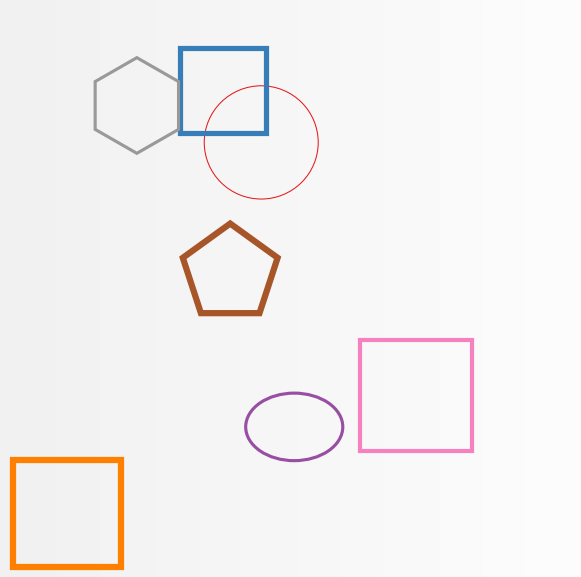[{"shape": "circle", "thickness": 0.5, "radius": 0.49, "center": [0.449, 0.753]}, {"shape": "square", "thickness": 2.5, "radius": 0.37, "center": [0.384, 0.843]}, {"shape": "oval", "thickness": 1.5, "radius": 0.42, "center": [0.506, 0.26]}, {"shape": "square", "thickness": 3, "radius": 0.46, "center": [0.115, 0.11]}, {"shape": "pentagon", "thickness": 3, "radius": 0.43, "center": [0.396, 0.526]}, {"shape": "square", "thickness": 2, "radius": 0.48, "center": [0.716, 0.315]}, {"shape": "hexagon", "thickness": 1.5, "radius": 0.41, "center": [0.235, 0.816]}]